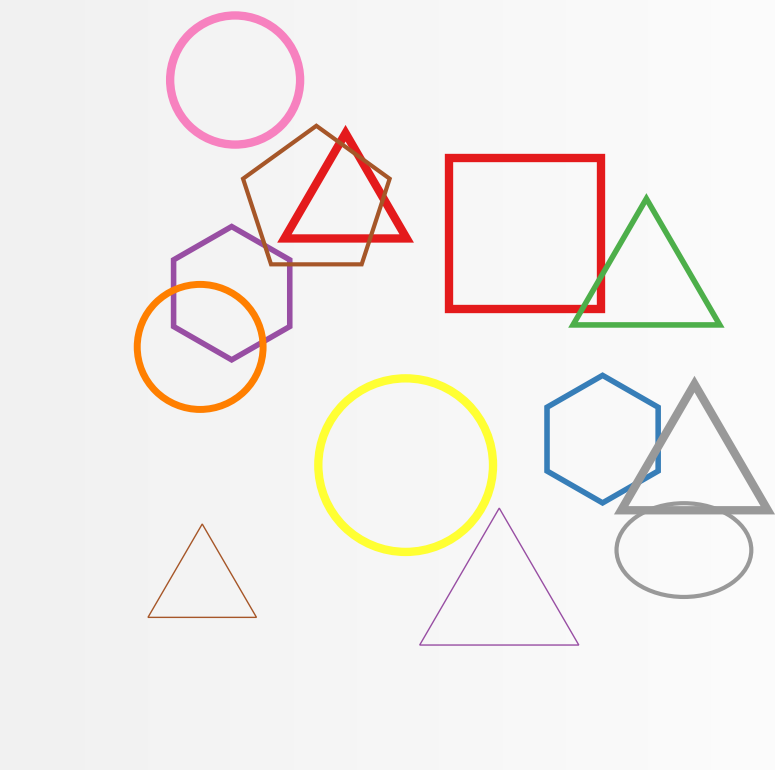[{"shape": "triangle", "thickness": 3, "radius": 0.46, "center": [0.446, 0.736]}, {"shape": "square", "thickness": 3, "radius": 0.49, "center": [0.677, 0.697]}, {"shape": "hexagon", "thickness": 2, "radius": 0.41, "center": [0.778, 0.43]}, {"shape": "triangle", "thickness": 2, "radius": 0.55, "center": [0.834, 0.633]}, {"shape": "triangle", "thickness": 0.5, "radius": 0.59, "center": [0.644, 0.222]}, {"shape": "hexagon", "thickness": 2, "radius": 0.43, "center": [0.299, 0.619]}, {"shape": "circle", "thickness": 2.5, "radius": 0.41, "center": [0.258, 0.549]}, {"shape": "circle", "thickness": 3, "radius": 0.56, "center": [0.523, 0.396]}, {"shape": "pentagon", "thickness": 1.5, "radius": 0.5, "center": [0.408, 0.737]}, {"shape": "triangle", "thickness": 0.5, "radius": 0.4, "center": [0.261, 0.239]}, {"shape": "circle", "thickness": 3, "radius": 0.42, "center": [0.303, 0.896]}, {"shape": "triangle", "thickness": 3, "radius": 0.55, "center": [0.896, 0.392]}, {"shape": "oval", "thickness": 1.5, "radius": 0.43, "center": [0.882, 0.286]}]